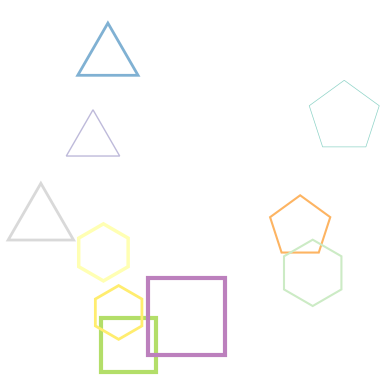[{"shape": "pentagon", "thickness": 0.5, "radius": 0.48, "center": [0.894, 0.696]}, {"shape": "hexagon", "thickness": 2.5, "radius": 0.37, "center": [0.269, 0.344]}, {"shape": "triangle", "thickness": 1, "radius": 0.4, "center": [0.242, 0.635]}, {"shape": "triangle", "thickness": 2, "radius": 0.45, "center": [0.28, 0.85]}, {"shape": "pentagon", "thickness": 1.5, "radius": 0.41, "center": [0.78, 0.411]}, {"shape": "square", "thickness": 3, "radius": 0.35, "center": [0.334, 0.104]}, {"shape": "triangle", "thickness": 2, "radius": 0.49, "center": [0.106, 0.426]}, {"shape": "square", "thickness": 3, "radius": 0.5, "center": [0.484, 0.178]}, {"shape": "hexagon", "thickness": 1.5, "radius": 0.43, "center": [0.812, 0.291]}, {"shape": "hexagon", "thickness": 2, "radius": 0.35, "center": [0.308, 0.188]}]